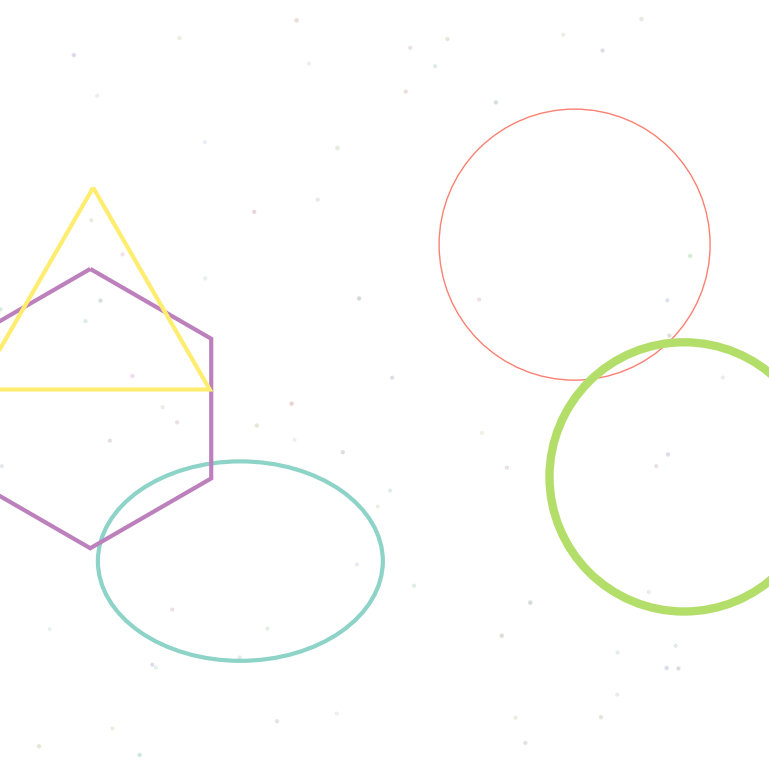[{"shape": "oval", "thickness": 1.5, "radius": 0.93, "center": [0.312, 0.271]}, {"shape": "circle", "thickness": 0.5, "radius": 0.88, "center": [0.746, 0.682]}, {"shape": "circle", "thickness": 3, "radius": 0.87, "center": [0.888, 0.381]}, {"shape": "hexagon", "thickness": 1.5, "radius": 0.91, "center": [0.117, 0.469]}, {"shape": "triangle", "thickness": 1.5, "radius": 0.87, "center": [0.121, 0.582]}]